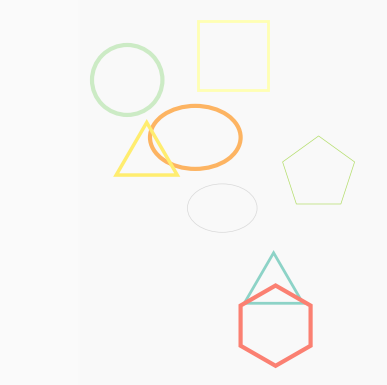[{"shape": "triangle", "thickness": 2, "radius": 0.44, "center": [0.706, 0.256]}, {"shape": "square", "thickness": 2, "radius": 0.45, "center": [0.601, 0.856]}, {"shape": "hexagon", "thickness": 3, "radius": 0.52, "center": [0.711, 0.154]}, {"shape": "oval", "thickness": 3, "radius": 0.58, "center": [0.504, 0.643]}, {"shape": "pentagon", "thickness": 0.5, "radius": 0.49, "center": [0.822, 0.549]}, {"shape": "oval", "thickness": 0.5, "radius": 0.45, "center": [0.574, 0.459]}, {"shape": "circle", "thickness": 3, "radius": 0.45, "center": [0.328, 0.792]}, {"shape": "triangle", "thickness": 2.5, "radius": 0.45, "center": [0.379, 0.591]}]